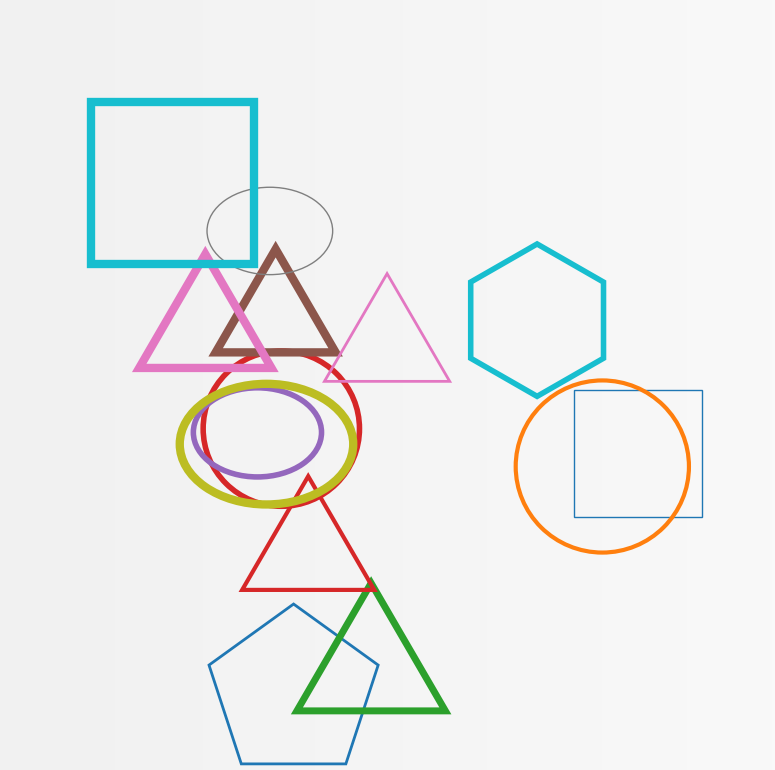[{"shape": "pentagon", "thickness": 1, "radius": 0.57, "center": [0.379, 0.101]}, {"shape": "square", "thickness": 0.5, "radius": 0.41, "center": [0.824, 0.411]}, {"shape": "circle", "thickness": 1.5, "radius": 0.56, "center": [0.777, 0.394]}, {"shape": "triangle", "thickness": 2.5, "radius": 0.55, "center": [0.479, 0.132]}, {"shape": "circle", "thickness": 2, "radius": 0.5, "center": [0.363, 0.443]}, {"shape": "triangle", "thickness": 1.5, "radius": 0.49, "center": [0.398, 0.283]}, {"shape": "oval", "thickness": 2, "radius": 0.41, "center": [0.332, 0.438]}, {"shape": "triangle", "thickness": 3, "radius": 0.45, "center": [0.356, 0.587]}, {"shape": "triangle", "thickness": 3, "radius": 0.49, "center": [0.265, 0.571]}, {"shape": "triangle", "thickness": 1, "radius": 0.47, "center": [0.499, 0.551]}, {"shape": "oval", "thickness": 0.5, "radius": 0.41, "center": [0.348, 0.7]}, {"shape": "oval", "thickness": 3, "radius": 0.56, "center": [0.344, 0.423]}, {"shape": "square", "thickness": 3, "radius": 0.53, "center": [0.222, 0.762]}, {"shape": "hexagon", "thickness": 2, "radius": 0.49, "center": [0.693, 0.584]}]